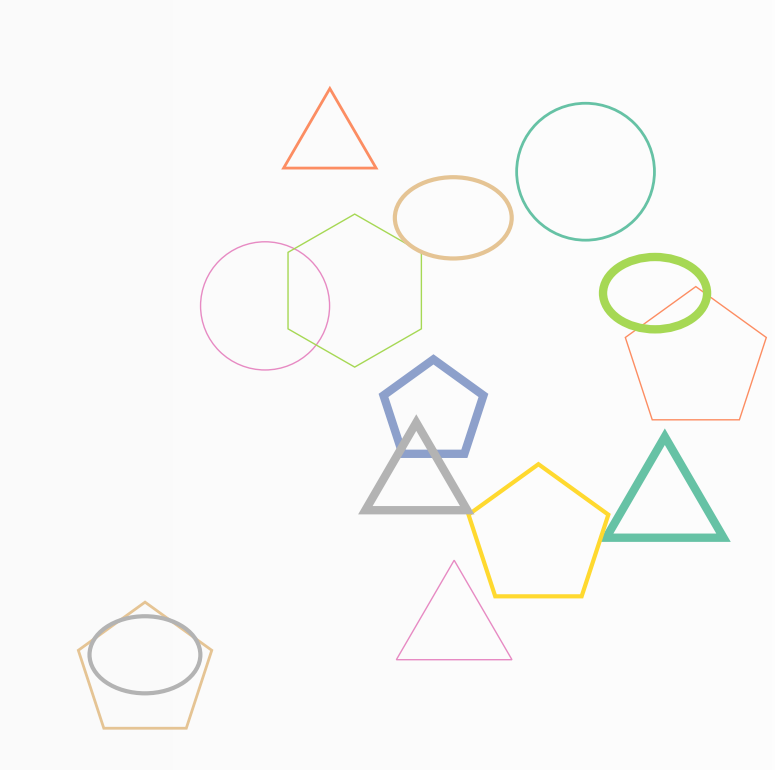[{"shape": "circle", "thickness": 1, "radius": 0.44, "center": [0.756, 0.777]}, {"shape": "triangle", "thickness": 3, "radius": 0.44, "center": [0.858, 0.345]}, {"shape": "triangle", "thickness": 1, "radius": 0.34, "center": [0.426, 0.816]}, {"shape": "pentagon", "thickness": 0.5, "radius": 0.48, "center": [0.898, 0.532]}, {"shape": "pentagon", "thickness": 3, "radius": 0.34, "center": [0.559, 0.465]}, {"shape": "circle", "thickness": 0.5, "radius": 0.42, "center": [0.342, 0.603]}, {"shape": "triangle", "thickness": 0.5, "radius": 0.43, "center": [0.586, 0.186]}, {"shape": "hexagon", "thickness": 0.5, "radius": 0.5, "center": [0.458, 0.623]}, {"shape": "oval", "thickness": 3, "radius": 0.34, "center": [0.845, 0.619]}, {"shape": "pentagon", "thickness": 1.5, "radius": 0.47, "center": [0.695, 0.302]}, {"shape": "oval", "thickness": 1.5, "radius": 0.38, "center": [0.585, 0.717]}, {"shape": "pentagon", "thickness": 1, "radius": 0.45, "center": [0.187, 0.127]}, {"shape": "triangle", "thickness": 3, "radius": 0.38, "center": [0.537, 0.375]}, {"shape": "oval", "thickness": 1.5, "radius": 0.36, "center": [0.187, 0.15]}]